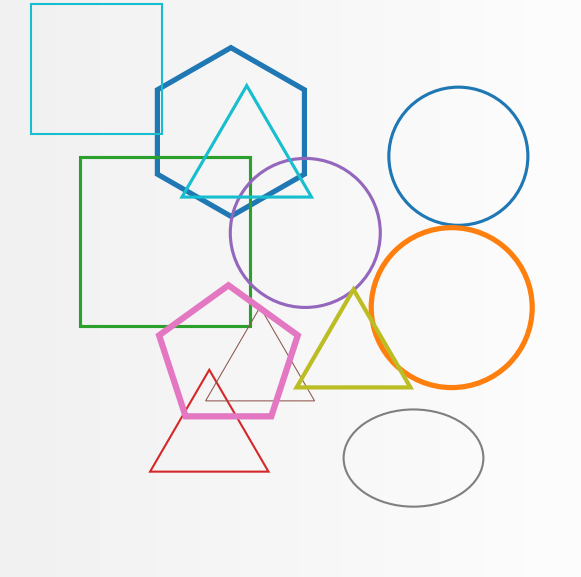[{"shape": "circle", "thickness": 1.5, "radius": 0.6, "center": [0.789, 0.729]}, {"shape": "hexagon", "thickness": 2.5, "radius": 0.73, "center": [0.397, 0.771]}, {"shape": "circle", "thickness": 2.5, "radius": 0.69, "center": [0.777, 0.466]}, {"shape": "square", "thickness": 1.5, "radius": 0.73, "center": [0.284, 0.58]}, {"shape": "triangle", "thickness": 1, "radius": 0.59, "center": [0.36, 0.241]}, {"shape": "circle", "thickness": 1.5, "radius": 0.65, "center": [0.525, 0.596]}, {"shape": "triangle", "thickness": 0.5, "radius": 0.54, "center": [0.447, 0.359]}, {"shape": "pentagon", "thickness": 3, "radius": 0.63, "center": [0.393, 0.38]}, {"shape": "oval", "thickness": 1, "radius": 0.6, "center": [0.711, 0.206]}, {"shape": "triangle", "thickness": 2, "radius": 0.57, "center": [0.608, 0.385]}, {"shape": "triangle", "thickness": 1.5, "radius": 0.64, "center": [0.424, 0.722]}, {"shape": "square", "thickness": 1, "radius": 0.57, "center": [0.166, 0.88]}]